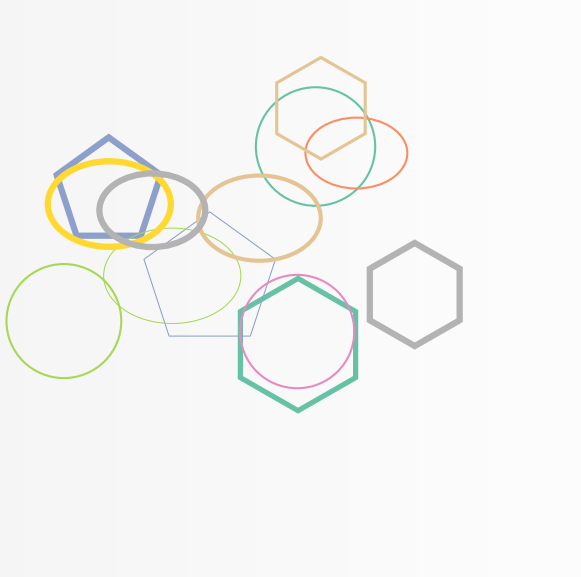[{"shape": "hexagon", "thickness": 2.5, "radius": 0.57, "center": [0.513, 0.403]}, {"shape": "circle", "thickness": 1, "radius": 0.51, "center": [0.543, 0.745]}, {"shape": "oval", "thickness": 1, "radius": 0.44, "center": [0.613, 0.734]}, {"shape": "pentagon", "thickness": 3, "radius": 0.47, "center": [0.187, 0.667]}, {"shape": "pentagon", "thickness": 0.5, "radius": 0.59, "center": [0.361, 0.513]}, {"shape": "circle", "thickness": 1, "radius": 0.49, "center": [0.511, 0.425]}, {"shape": "oval", "thickness": 0.5, "radius": 0.59, "center": [0.296, 0.522]}, {"shape": "circle", "thickness": 1, "radius": 0.49, "center": [0.11, 0.443]}, {"shape": "oval", "thickness": 3, "radius": 0.53, "center": [0.188, 0.646]}, {"shape": "oval", "thickness": 2, "radius": 0.53, "center": [0.446, 0.621]}, {"shape": "hexagon", "thickness": 1.5, "radius": 0.44, "center": [0.552, 0.812]}, {"shape": "oval", "thickness": 3, "radius": 0.46, "center": [0.262, 0.635]}, {"shape": "hexagon", "thickness": 3, "radius": 0.45, "center": [0.714, 0.489]}]